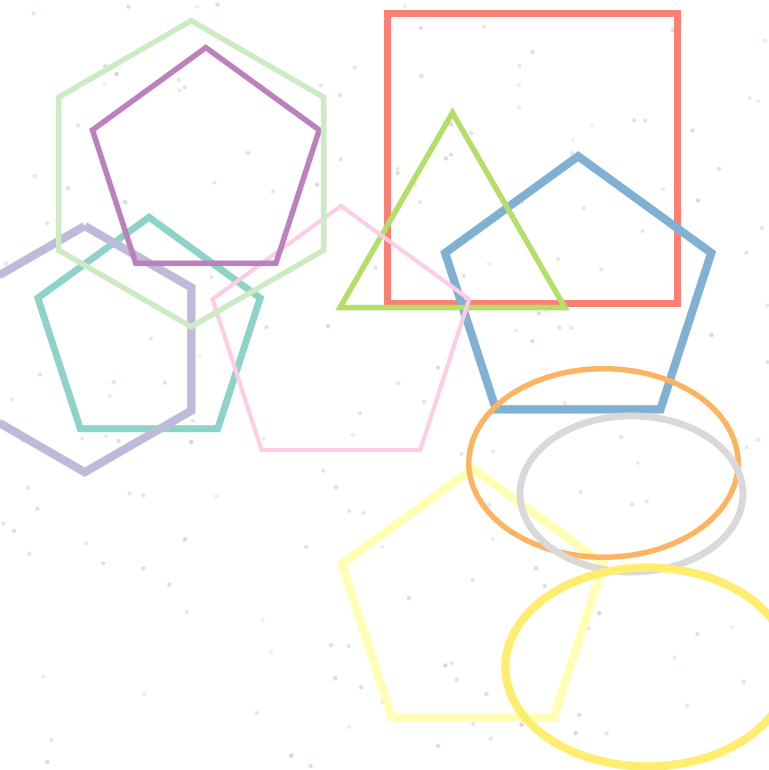[{"shape": "pentagon", "thickness": 2.5, "radius": 0.76, "center": [0.194, 0.566]}, {"shape": "pentagon", "thickness": 3, "radius": 0.89, "center": [0.614, 0.213]}, {"shape": "hexagon", "thickness": 3, "radius": 0.8, "center": [0.11, 0.547]}, {"shape": "square", "thickness": 2.5, "radius": 0.94, "center": [0.691, 0.795]}, {"shape": "pentagon", "thickness": 3, "radius": 0.91, "center": [0.751, 0.615]}, {"shape": "oval", "thickness": 2, "radius": 0.87, "center": [0.784, 0.399]}, {"shape": "triangle", "thickness": 2, "radius": 0.84, "center": [0.588, 0.685]}, {"shape": "pentagon", "thickness": 1.5, "radius": 0.88, "center": [0.443, 0.557]}, {"shape": "oval", "thickness": 2.5, "radius": 0.72, "center": [0.82, 0.359]}, {"shape": "pentagon", "thickness": 2, "radius": 0.77, "center": [0.267, 0.783]}, {"shape": "hexagon", "thickness": 2, "radius": 0.99, "center": [0.248, 0.774]}, {"shape": "oval", "thickness": 3, "radius": 0.92, "center": [0.841, 0.134]}]